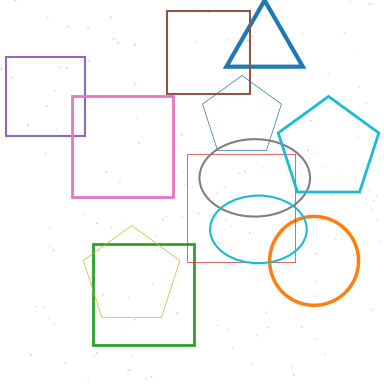[{"shape": "pentagon", "thickness": 0.5, "radius": 0.54, "center": [0.629, 0.696]}, {"shape": "triangle", "thickness": 3, "radius": 0.57, "center": [0.687, 0.884]}, {"shape": "circle", "thickness": 2.5, "radius": 0.58, "center": [0.816, 0.322]}, {"shape": "square", "thickness": 2, "radius": 0.66, "center": [0.374, 0.236]}, {"shape": "square", "thickness": 0.5, "radius": 0.7, "center": [0.626, 0.459]}, {"shape": "square", "thickness": 1.5, "radius": 0.51, "center": [0.119, 0.75]}, {"shape": "square", "thickness": 1.5, "radius": 0.54, "center": [0.541, 0.863]}, {"shape": "square", "thickness": 2, "radius": 0.66, "center": [0.318, 0.621]}, {"shape": "oval", "thickness": 1.5, "radius": 0.72, "center": [0.662, 0.538]}, {"shape": "pentagon", "thickness": 0.5, "radius": 0.66, "center": [0.342, 0.282]}, {"shape": "pentagon", "thickness": 2, "radius": 0.69, "center": [0.853, 0.612]}, {"shape": "oval", "thickness": 1.5, "radius": 0.63, "center": [0.671, 0.404]}]